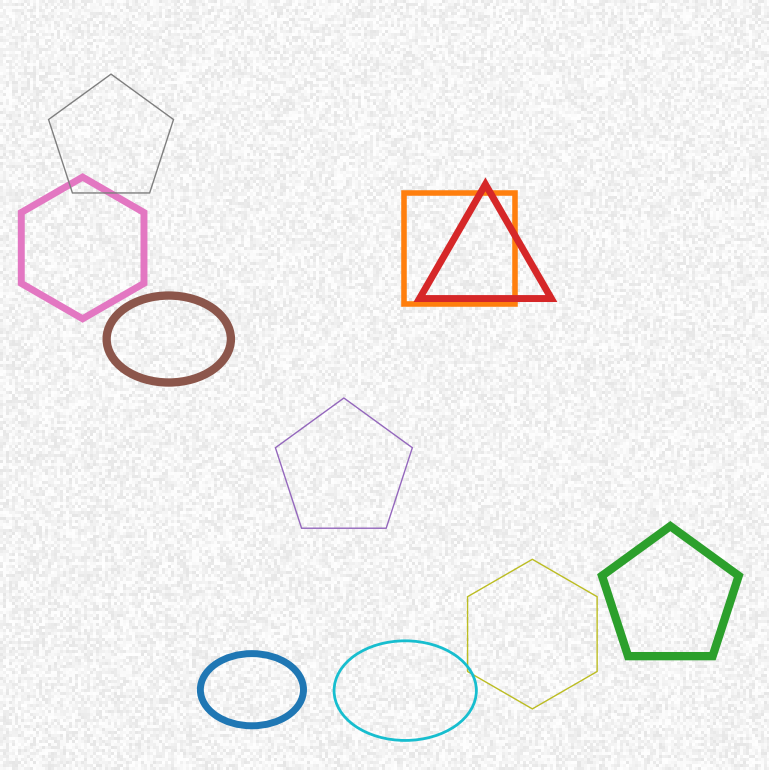[{"shape": "oval", "thickness": 2.5, "radius": 0.33, "center": [0.327, 0.104]}, {"shape": "square", "thickness": 2, "radius": 0.36, "center": [0.597, 0.677]}, {"shape": "pentagon", "thickness": 3, "radius": 0.47, "center": [0.871, 0.223]}, {"shape": "triangle", "thickness": 2.5, "radius": 0.49, "center": [0.63, 0.662]}, {"shape": "pentagon", "thickness": 0.5, "radius": 0.47, "center": [0.447, 0.39]}, {"shape": "oval", "thickness": 3, "radius": 0.4, "center": [0.219, 0.56]}, {"shape": "hexagon", "thickness": 2.5, "radius": 0.46, "center": [0.107, 0.678]}, {"shape": "pentagon", "thickness": 0.5, "radius": 0.43, "center": [0.144, 0.818]}, {"shape": "hexagon", "thickness": 0.5, "radius": 0.49, "center": [0.691, 0.176]}, {"shape": "oval", "thickness": 1, "radius": 0.46, "center": [0.526, 0.103]}]